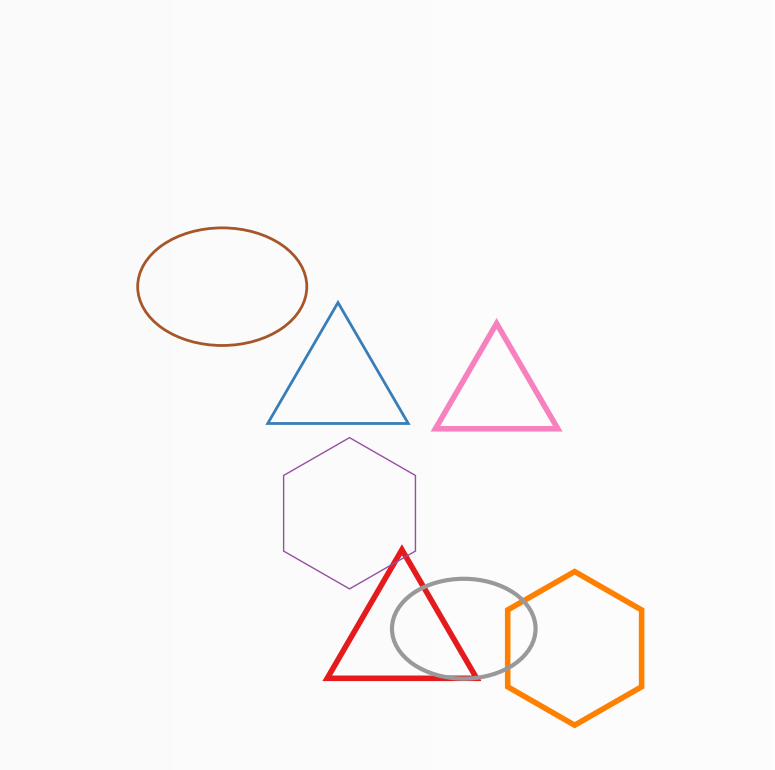[{"shape": "triangle", "thickness": 2, "radius": 0.56, "center": [0.519, 0.175]}, {"shape": "triangle", "thickness": 1, "radius": 0.52, "center": [0.436, 0.502]}, {"shape": "hexagon", "thickness": 0.5, "radius": 0.49, "center": [0.451, 0.333]}, {"shape": "hexagon", "thickness": 2, "radius": 0.5, "center": [0.741, 0.158]}, {"shape": "oval", "thickness": 1, "radius": 0.55, "center": [0.287, 0.628]}, {"shape": "triangle", "thickness": 2, "radius": 0.46, "center": [0.641, 0.489]}, {"shape": "oval", "thickness": 1.5, "radius": 0.46, "center": [0.598, 0.183]}]